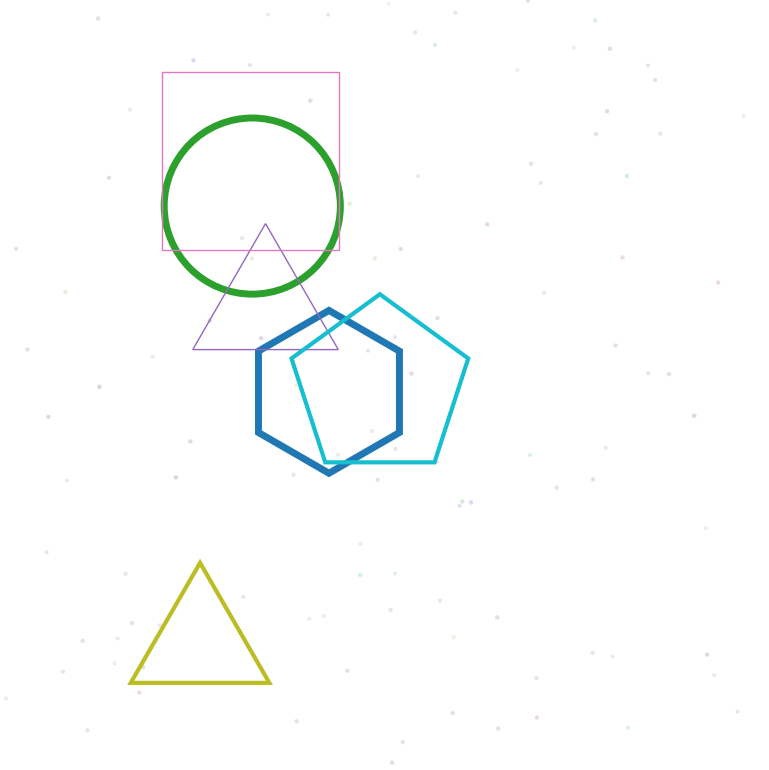[{"shape": "hexagon", "thickness": 2.5, "radius": 0.53, "center": [0.427, 0.491]}, {"shape": "circle", "thickness": 2.5, "radius": 0.57, "center": [0.328, 0.732]}, {"shape": "triangle", "thickness": 0.5, "radius": 0.55, "center": [0.345, 0.601]}, {"shape": "square", "thickness": 0.5, "radius": 0.58, "center": [0.325, 0.791]}, {"shape": "triangle", "thickness": 1.5, "radius": 0.52, "center": [0.26, 0.165]}, {"shape": "pentagon", "thickness": 1.5, "radius": 0.6, "center": [0.493, 0.497]}]